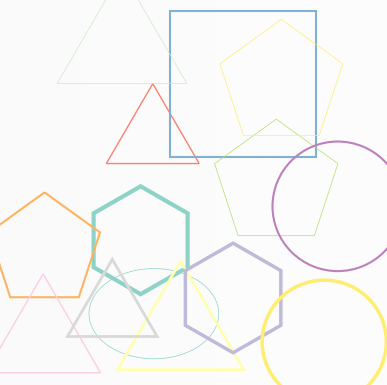[{"shape": "oval", "thickness": 0.5, "radius": 0.84, "center": [0.397, 0.185]}, {"shape": "hexagon", "thickness": 3, "radius": 0.7, "center": [0.363, 0.376]}, {"shape": "triangle", "thickness": 2, "radius": 0.94, "center": [0.466, 0.134]}, {"shape": "hexagon", "thickness": 2.5, "radius": 0.71, "center": [0.602, 0.226]}, {"shape": "triangle", "thickness": 1, "radius": 0.69, "center": [0.394, 0.644]}, {"shape": "square", "thickness": 1.5, "radius": 0.95, "center": [0.627, 0.782]}, {"shape": "pentagon", "thickness": 1.5, "radius": 0.75, "center": [0.115, 0.35]}, {"shape": "pentagon", "thickness": 0.5, "radius": 0.84, "center": [0.713, 0.523]}, {"shape": "triangle", "thickness": 1, "radius": 0.86, "center": [0.111, 0.117]}, {"shape": "triangle", "thickness": 2, "radius": 0.67, "center": [0.29, 0.193]}, {"shape": "circle", "thickness": 1.5, "radius": 0.84, "center": [0.872, 0.464]}, {"shape": "triangle", "thickness": 0.5, "radius": 0.97, "center": [0.315, 0.88]}, {"shape": "pentagon", "thickness": 0.5, "radius": 0.83, "center": [0.726, 0.783]}, {"shape": "circle", "thickness": 2.5, "radius": 0.8, "center": [0.837, 0.112]}]